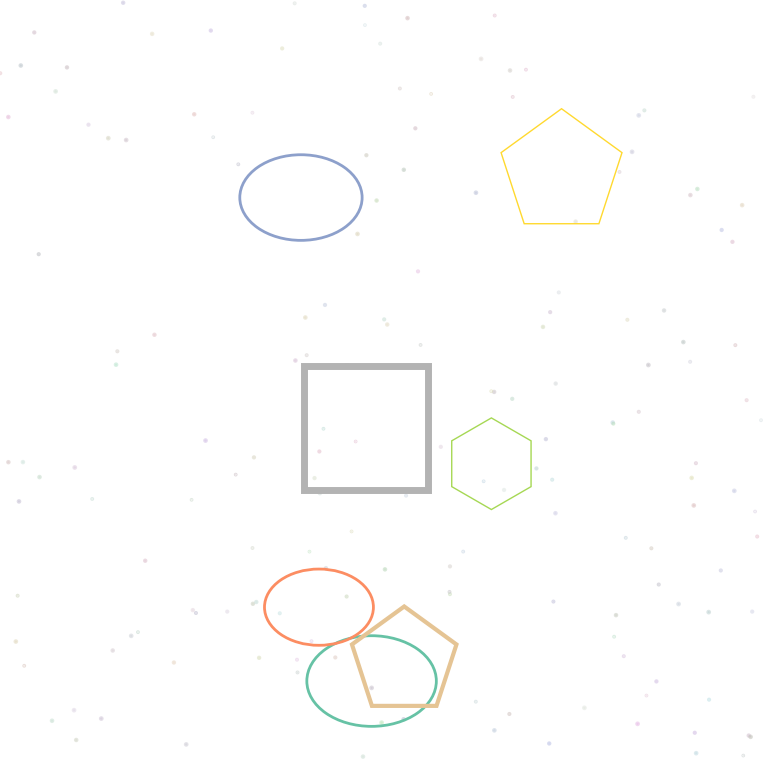[{"shape": "oval", "thickness": 1, "radius": 0.42, "center": [0.483, 0.116]}, {"shape": "oval", "thickness": 1, "radius": 0.35, "center": [0.414, 0.211]}, {"shape": "oval", "thickness": 1, "radius": 0.4, "center": [0.391, 0.743]}, {"shape": "hexagon", "thickness": 0.5, "radius": 0.3, "center": [0.638, 0.398]}, {"shape": "pentagon", "thickness": 0.5, "radius": 0.41, "center": [0.729, 0.776]}, {"shape": "pentagon", "thickness": 1.5, "radius": 0.36, "center": [0.525, 0.141]}, {"shape": "square", "thickness": 2.5, "radius": 0.4, "center": [0.475, 0.444]}]